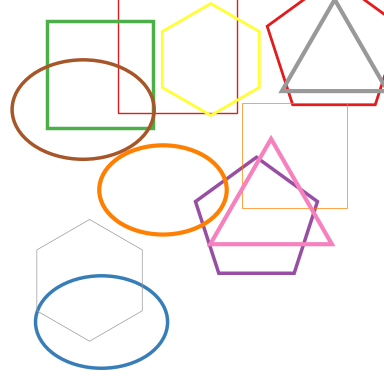[{"shape": "square", "thickness": 1, "radius": 0.77, "center": [0.462, 0.861]}, {"shape": "pentagon", "thickness": 2, "radius": 0.91, "center": [0.867, 0.875]}, {"shape": "oval", "thickness": 2.5, "radius": 0.86, "center": [0.264, 0.164]}, {"shape": "square", "thickness": 2.5, "radius": 0.69, "center": [0.26, 0.807]}, {"shape": "pentagon", "thickness": 2.5, "radius": 0.83, "center": [0.666, 0.425]}, {"shape": "square", "thickness": 0.5, "radius": 0.68, "center": [0.765, 0.596]}, {"shape": "oval", "thickness": 3, "radius": 0.83, "center": [0.423, 0.507]}, {"shape": "hexagon", "thickness": 2, "radius": 0.73, "center": [0.548, 0.845]}, {"shape": "oval", "thickness": 2.5, "radius": 0.92, "center": [0.216, 0.715]}, {"shape": "triangle", "thickness": 3, "radius": 0.91, "center": [0.704, 0.457]}, {"shape": "triangle", "thickness": 3, "radius": 0.79, "center": [0.869, 0.843]}, {"shape": "hexagon", "thickness": 0.5, "radius": 0.79, "center": [0.233, 0.272]}]